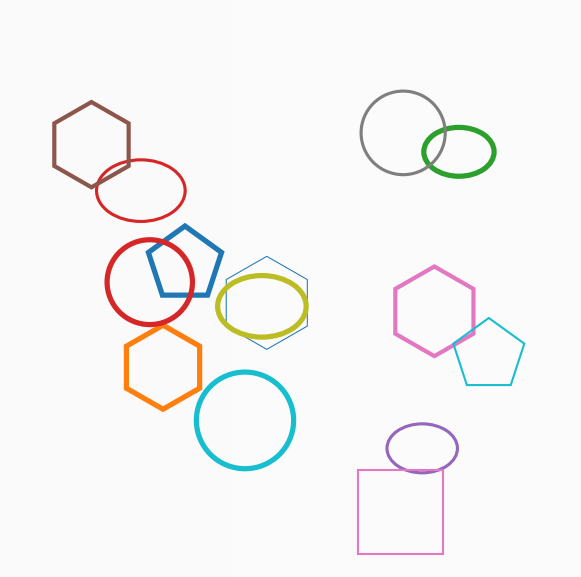[{"shape": "pentagon", "thickness": 2.5, "radius": 0.33, "center": [0.318, 0.542]}, {"shape": "hexagon", "thickness": 0.5, "radius": 0.4, "center": [0.459, 0.475]}, {"shape": "hexagon", "thickness": 2.5, "radius": 0.36, "center": [0.28, 0.363]}, {"shape": "oval", "thickness": 2.5, "radius": 0.3, "center": [0.79, 0.736]}, {"shape": "oval", "thickness": 1.5, "radius": 0.38, "center": [0.242, 0.669]}, {"shape": "circle", "thickness": 2.5, "radius": 0.37, "center": [0.258, 0.511]}, {"shape": "oval", "thickness": 1.5, "radius": 0.3, "center": [0.726, 0.223]}, {"shape": "hexagon", "thickness": 2, "radius": 0.37, "center": [0.157, 0.749]}, {"shape": "square", "thickness": 1, "radius": 0.36, "center": [0.689, 0.112]}, {"shape": "hexagon", "thickness": 2, "radius": 0.39, "center": [0.747, 0.46]}, {"shape": "circle", "thickness": 1.5, "radius": 0.36, "center": [0.694, 0.769]}, {"shape": "oval", "thickness": 2.5, "radius": 0.38, "center": [0.451, 0.469]}, {"shape": "circle", "thickness": 2.5, "radius": 0.42, "center": [0.421, 0.271]}, {"shape": "pentagon", "thickness": 1, "radius": 0.32, "center": [0.841, 0.384]}]